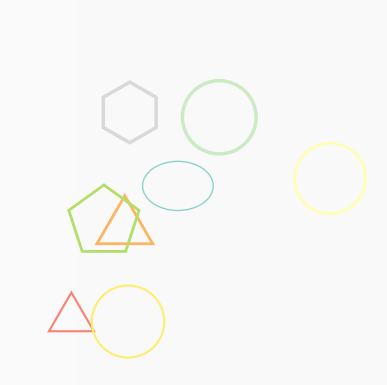[{"shape": "oval", "thickness": 1, "radius": 0.46, "center": [0.459, 0.517]}, {"shape": "circle", "thickness": 2, "radius": 0.46, "center": [0.852, 0.536]}, {"shape": "triangle", "thickness": 1.5, "radius": 0.34, "center": [0.184, 0.173]}, {"shape": "triangle", "thickness": 2, "radius": 0.42, "center": [0.322, 0.408]}, {"shape": "pentagon", "thickness": 2, "radius": 0.48, "center": [0.268, 0.424]}, {"shape": "hexagon", "thickness": 2.5, "radius": 0.39, "center": [0.335, 0.708]}, {"shape": "circle", "thickness": 2.5, "radius": 0.48, "center": [0.566, 0.695]}, {"shape": "circle", "thickness": 1.5, "radius": 0.47, "center": [0.331, 0.165]}]